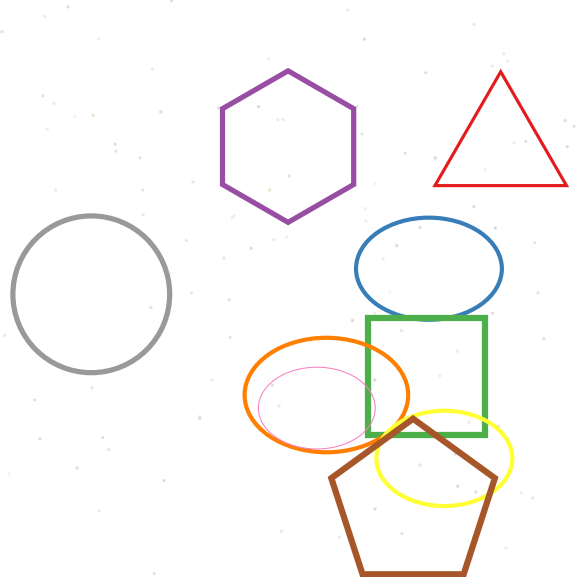[{"shape": "triangle", "thickness": 1.5, "radius": 0.66, "center": [0.867, 0.743]}, {"shape": "oval", "thickness": 2, "radius": 0.63, "center": [0.743, 0.534]}, {"shape": "square", "thickness": 3, "radius": 0.51, "center": [0.738, 0.348]}, {"shape": "hexagon", "thickness": 2.5, "radius": 0.66, "center": [0.499, 0.745]}, {"shape": "oval", "thickness": 2, "radius": 0.71, "center": [0.565, 0.315]}, {"shape": "oval", "thickness": 2, "radius": 0.59, "center": [0.769, 0.205]}, {"shape": "pentagon", "thickness": 3, "radius": 0.74, "center": [0.715, 0.125]}, {"shape": "oval", "thickness": 0.5, "radius": 0.51, "center": [0.549, 0.292]}, {"shape": "circle", "thickness": 2.5, "radius": 0.68, "center": [0.158, 0.49]}]